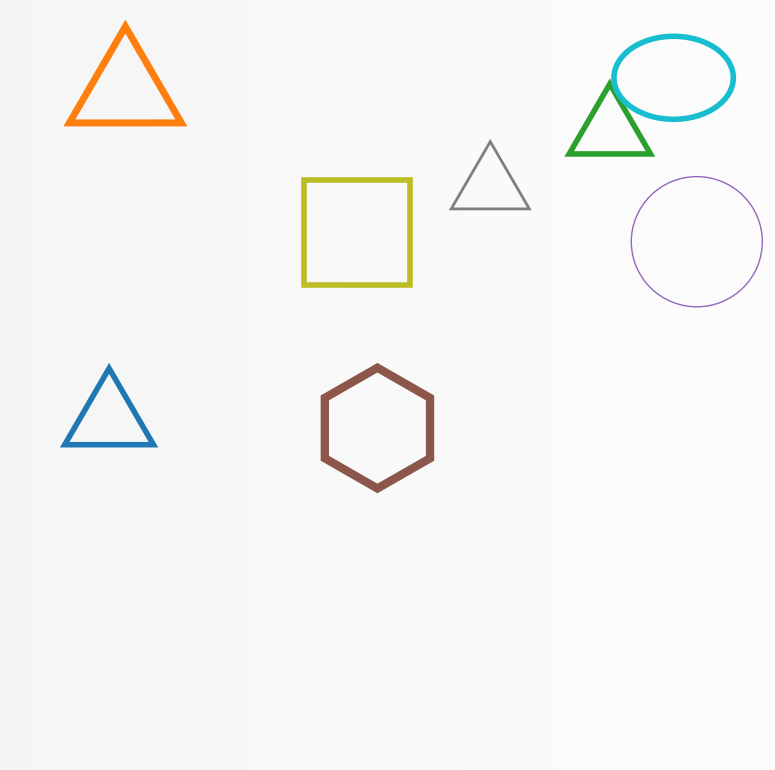[{"shape": "triangle", "thickness": 2, "radius": 0.33, "center": [0.141, 0.456]}, {"shape": "triangle", "thickness": 2.5, "radius": 0.42, "center": [0.162, 0.882]}, {"shape": "triangle", "thickness": 2, "radius": 0.3, "center": [0.787, 0.83]}, {"shape": "circle", "thickness": 0.5, "radius": 0.42, "center": [0.899, 0.686]}, {"shape": "hexagon", "thickness": 3, "radius": 0.39, "center": [0.487, 0.444]}, {"shape": "triangle", "thickness": 1, "radius": 0.29, "center": [0.633, 0.758]}, {"shape": "square", "thickness": 2, "radius": 0.34, "center": [0.461, 0.698]}, {"shape": "oval", "thickness": 2, "radius": 0.39, "center": [0.869, 0.899]}]